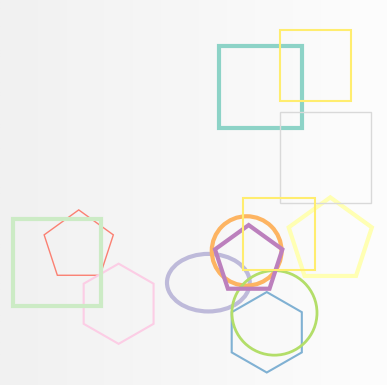[{"shape": "square", "thickness": 3, "radius": 0.53, "center": [0.673, 0.774]}, {"shape": "pentagon", "thickness": 3, "radius": 0.56, "center": [0.852, 0.375]}, {"shape": "oval", "thickness": 3, "radius": 0.53, "center": [0.538, 0.266]}, {"shape": "pentagon", "thickness": 1, "radius": 0.47, "center": [0.203, 0.361]}, {"shape": "hexagon", "thickness": 1.5, "radius": 0.52, "center": [0.688, 0.137]}, {"shape": "circle", "thickness": 3, "radius": 0.45, "center": [0.637, 0.348]}, {"shape": "circle", "thickness": 2, "radius": 0.55, "center": [0.708, 0.187]}, {"shape": "hexagon", "thickness": 1.5, "radius": 0.52, "center": [0.306, 0.211]}, {"shape": "square", "thickness": 1, "radius": 0.59, "center": [0.839, 0.591]}, {"shape": "pentagon", "thickness": 3, "radius": 0.46, "center": [0.642, 0.324]}, {"shape": "square", "thickness": 3, "radius": 0.57, "center": [0.147, 0.318]}, {"shape": "square", "thickness": 1.5, "radius": 0.47, "center": [0.721, 0.391]}, {"shape": "square", "thickness": 1.5, "radius": 0.46, "center": [0.815, 0.83]}]